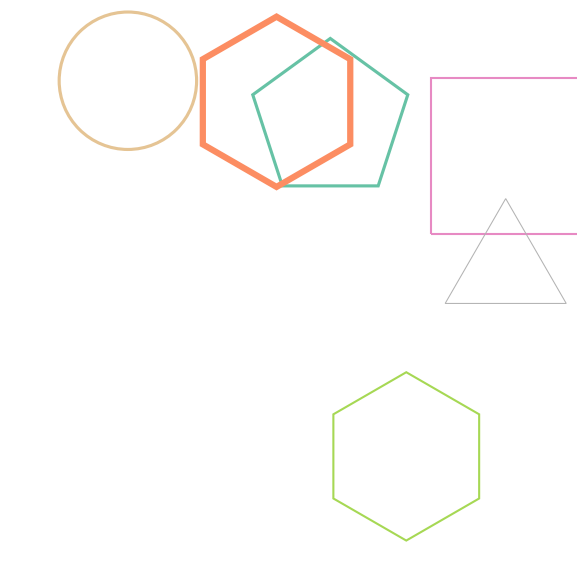[{"shape": "pentagon", "thickness": 1.5, "radius": 0.71, "center": [0.572, 0.791]}, {"shape": "hexagon", "thickness": 3, "radius": 0.74, "center": [0.479, 0.823]}, {"shape": "square", "thickness": 1, "radius": 0.67, "center": [0.881, 0.729]}, {"shape": "hexagon", "thickness": 1, "radius": 0.73, "center": [0.703, 0.209]}, {"shape": "circle", "thickness": 1.5, "radius": 0.59, "center": [0.221, 0.859]}, {"shape": "triangle", "thickness": 0.5, "radius": 0.61, "center": [0.876, 0.534]}]